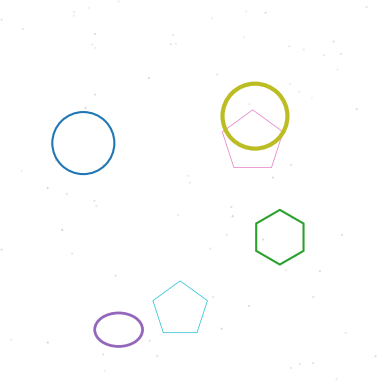[{"shape": "circle", "thickness": 1.5, "radius": 0.4, "center": [0.216, 0.628]}, {"shape": "hexagon", "thickness": 1.5, "radius": 0.35, "center": [0.727, 0.384]}, {"shape": "oval", "thickness": 2, "radius": 0.31, "center": [0.308, 0.144]}, {"shape": "pentagon", "thickness": 0.5, "radius": 0.41, "center": [0.656, 0.632]}, {"shape": "circle", "thickness": 3, "radius": 0.42, "center": [0.662, 0.698]}, {"shape": "pentagon", "thickness": 0.5, "radius": 0.37, "center": [0.468, 0.196]}]